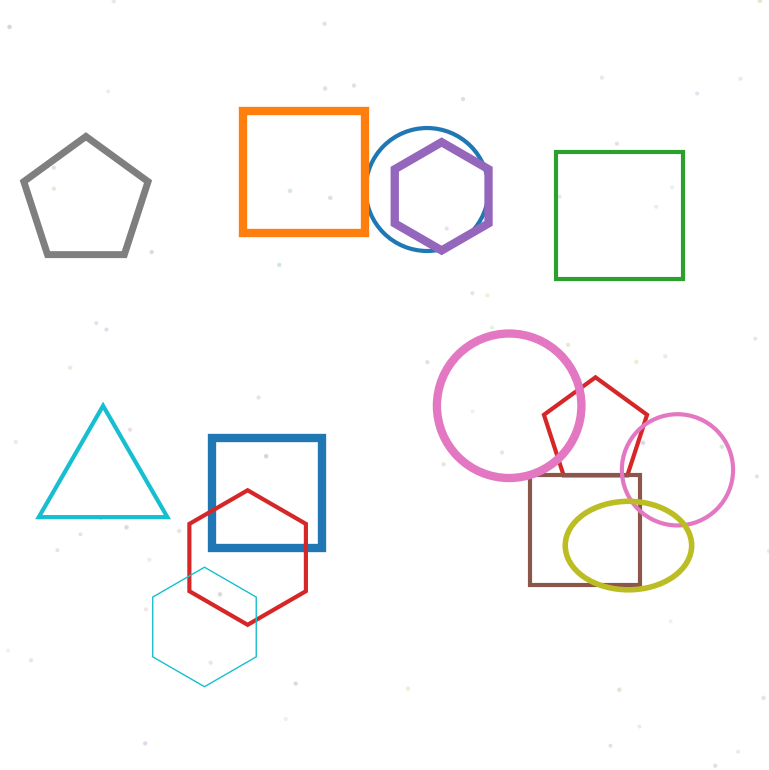[{"shape": "circle", "thickness": 1.5, "radius": 0.4, "center": [0.555, 0.754]}, {"shape": "square", "thickness": 3, "radius": 0.36, "center": [0.347, 0.359]}, {"shape": "square", "thickness": 3, "radius": 0.4, "center": [0.395, 0.777]}, {"shape": "square", "thickness": 1.5, "radius": 0.41, "center": [0.805, 0.72]}, {"shape": "pentagon", "thickness": 1.5, "radius": 0.35, "center": [0.773, 0.44]}, {"shape": "hexagon", "thickness": 1.5, "radius": 0.44, "center": [0.322, 0.276]}, {"shape": "hexagon", "thickness": 3, "radius": 0.35, "center": [0.574, 0.745]}, {"shape": "square", "thickness": 1.5, "radius": 0.36, "center": [0.76, 0.312]}, {"shape": "circle", "thickness": 1.5, "radius": 0.36, "center": [0.88, 0.39]}, {"shape": "circle", "thickness": 3, "radius": 0.47, "center": [0.661, 0.473]}, {"shape": "pentagon", "thickness": 2.5, "radius": 0.42, "center": [0.112, 0.738]}, {"shape": "oval", "thickness": 2, "radius": 0.41, "center": [0.816, 0.291]}, {"shape": "triangle", "thickness": 1.5, "radius": 0.48, "center": [0.134, 0.377]}, {"shape": "hexagon", "thickness": 0.5, "radius": 0.39, "center": [0.266, 0.186]}]